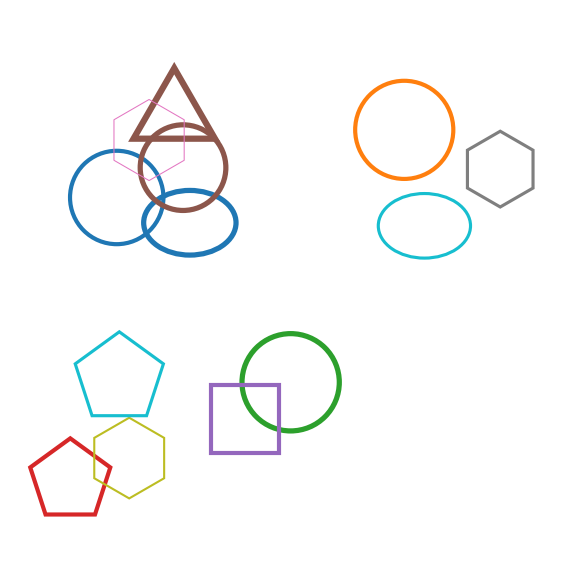[{"shape": "oval", "thickness": 2.5, "radius": 0.4, "center": [0.329, 0.613]}, {"shape": "circle", "thickness": 2, "radius": 0.4, "center": [0.202, 0.657]}, {"shape": "circle", "thickness": 2, "radius": 0.42, "center": [0.7, 0.774]}, {"shape": "circle", "thickness": 2.5, "radius": 0.42, "center": [0.503, 0.337]}, {"shape": "pentagon", "thickness": 2, "radius": 0.36, "center": [0.122, 0.167]}, {"shape": "square", "thickness": 2, "radius": 0.29, "center": [0.424, 0.274]}, {"shape": "triangle", "thickness": 3, "radius": 0.41, "center": [0.302, 0.8]}, {"shape": "circle", "thickness": 2.5, "radius": 0.37, "center": [0.317, 0.709]}, {"shape": "hexagon", "thickness": 0.5, "radius": 0.35, "center": [0.258, 0.757]}, {"shape": "hexagon", "thickness": 1.5, "radius": 0.33, "center": [0.866, 0.706]}, {"shape": "hexagon", "thickness": 1, "radius": 0.35, "center": [0.224, 0.206]}, {"shape": "oval", "thickness": 1.5, "radius": 0.4, "center": [0.735, 0.608]}, {"shape": "pentagon", "thickness": 1.5, "radius": 0.4, "center": [0.207, 0.344]}]